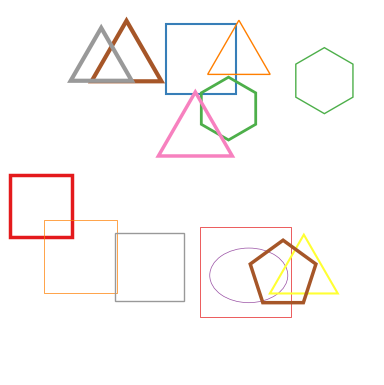[{"shape": "square", "thickness": 2.5, "radius": 0.4, "center": [0.106, 0.465]}, {"shape": "square", "thickness": 0.5, "radius": 0.59, "center": [0.637, 0.294]}, {"shape": "square", "thickness": 1.5, "radius": 0.45, "center": [0.522, 0.846]}, {"shape": "hexagon", "thickness": 2, "radius": 0.41, "center": [0.594, 0.718]}, {"shape": "hexagon", "thickness": 1, "radius": 0.43, "center": [0.843, 0.791]}, {"shape": "oval", "thickness": 0.5, "radius": 0.51, "center": [0.646, 0.285]}, {"shape": "triangle", "thickness": 1, "radius": 0.47, "center": [0.621, 0.854]}, {"shape": "square", "thickness": 0.5, "radius": 0.47, "center": [0.21, 0.333]}, {"shape": "triangle", "thickness": 1.5, "radius": 0.51, "center": [0.789, 0.289]}, {"shape": "triangle", "thickness": 3, "radius": 0.52, "center": [0.329, 0.841]}, {"shape": "pentagon", "thickness": 2.5, "radius": 0.45, "center": [0.735, 0.286]}, {"shape": "triangle", "thickness": 2.5, "radius": 0.55, "center": [0.507, 0.65]}, {"shape": "square", "thickness": 1, "radius": 0.44, "center": [0.389, 0.306]}, {"shape": "triangle", "thickness": 3, "radius": 0.46, "center": [0.263, 0.836]}]